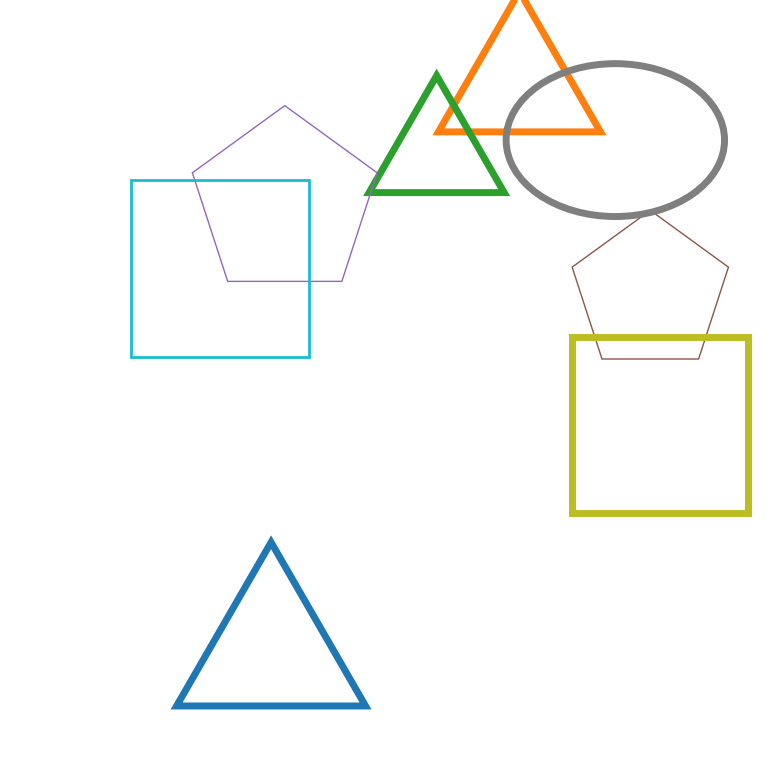[{"shape": "triangle", "thickness": 2.5, "radius": 0.71, "center": [0.352, 0.154]}, {"shape": "triangle", "thickness": 2.5, "radius": 0.61, "center": [0.675, 0.89]}, {"shape": "triangle", "thickness": 2.5, "radius": 0.51, "center": [0.567, 0.801]}, {"shape": "pentagon", "thickness": 0.5, "radius": 0.63, "center": [0.37, 0.737]}, {"shape": "pentagon", "thickness": 0.5, "radius": 0.53, "center": [0.845, 0.62]}, {"shape": "oval", "thickness": 2.5, "radius": 0.71, "center": [0.799, 0.818]}, {"shape": "square", "thickness": 2.5, "radius": 0.57, "center": [0.858, 0.449]}, {"shape": "square", "thickness": 1, "radius": 0.58, "center": [0.286, 0.652]}]